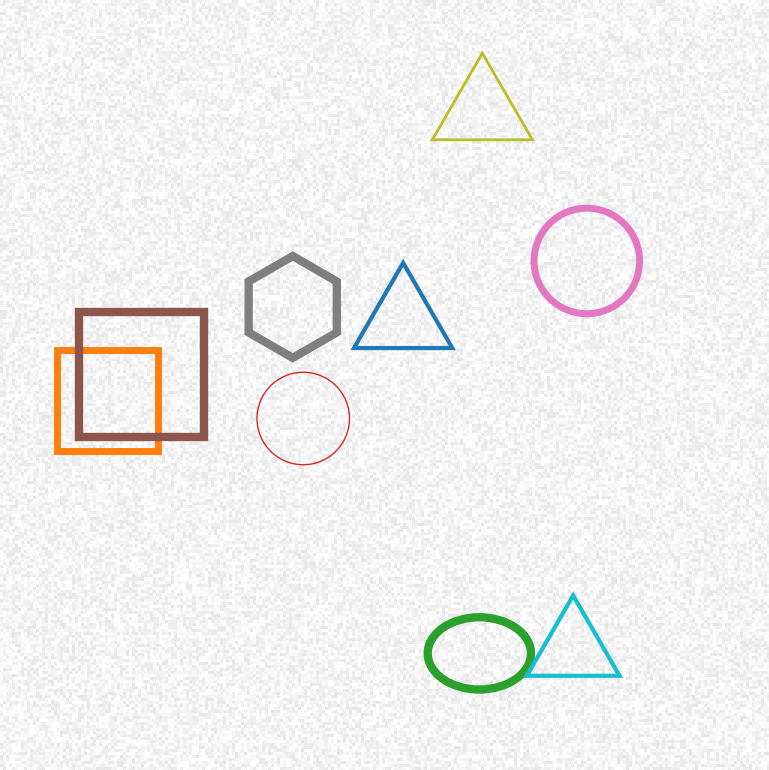[{"shape": "triangle", "thickness": 1.5, "radius": 0.37, "center": [0.524, 0.585]}, {"shape": "square", "thickness": 2.5, "radius": 0.33, "center": [0.139, 0.48]}, {"shape": "oval", "thickness": 3, "radius": 0.34, "center": [0.623, 0.151]}, {"shape": "circle", "thickness": 0.5, "radius": 0.3, "center": [0.394, 0.457]}, {"shape": "square", "thickness": 3, "radius": 0.41, "center": [0.184, 0.513]}, {"shape": "circle", "thickness": 2.5, "radius": 0.34, "center": [0.762, 0.661]}, {"shape": "hexagon", "thickness": 3, "radius": 0.33, "center": [0.38, 0.601]}, {"shape": "triangle", "thickness": 1, "radius": 0.38, "center": [0.626, 0.856]}, {"shape": "triangle", "thickness": 1.5, "radius": 0.35, "center": [0.744, 0.157]}]